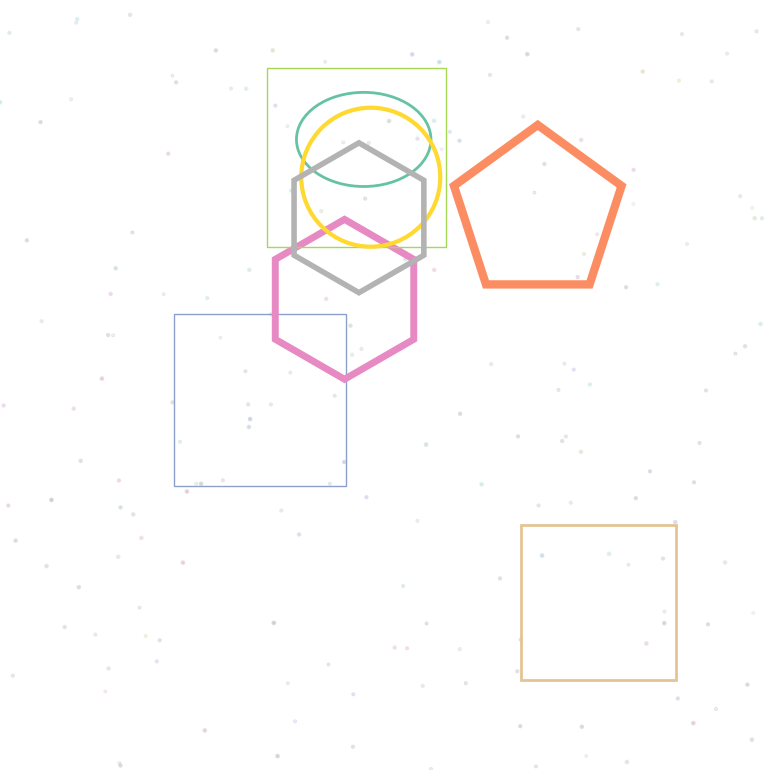[{"shape": "oval", "thickness": 1, "radius": 0.44, "center": [0.472, 0.819]}, {"shape": "pentagon", "thickness": 3, "radius": 0.57, "center": [0.698, 0.723]}, {"shape": "square", "thickness": 0.5, "radius": 0.56, "center": [0.337, 0.48]}, {"shape": "hexagon", "thickness": 2.5, "radius": 0.52, "center": [0.447, 0.611]}, {"shape": "square", "thickness": 0.5, "radius": 0.58, "center": [0.463, 0.796]}, {"shape": "circle", "thickness": 1.5, "radius": 0.45, "center": [0.481, 0.77]}, {"shape": "square", "thickness": 1, "radius": 0.5, "center": [0.777, 0.218]}, {"shape": "hexagon", "thickness": 2, "radius": 0.49, "center": [0.466, 0.717]}]